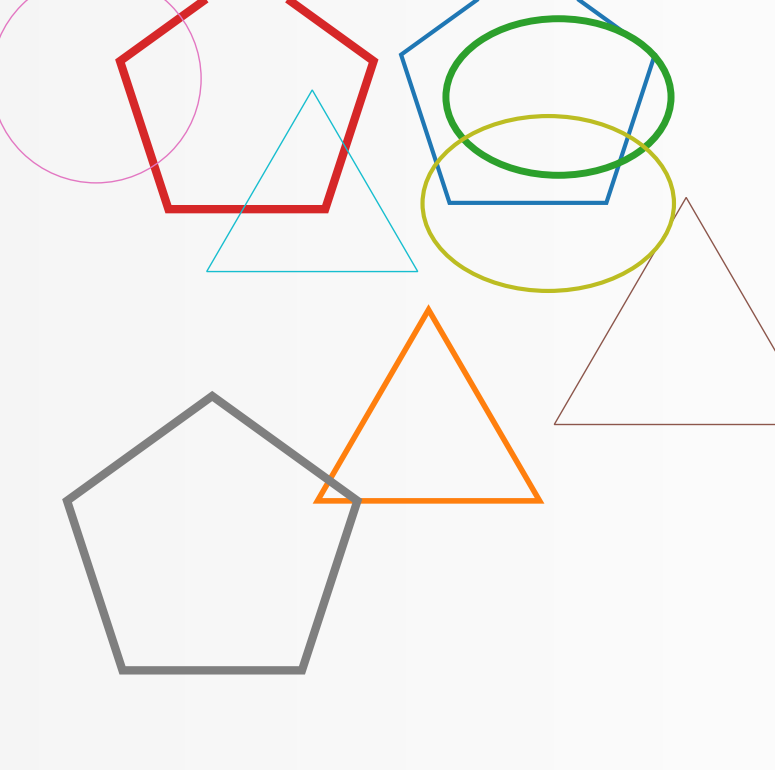[{"shape": "pentagon", "thickness": 1.5, "radius": 0.86, "center": [0.681, 0.876]}, {"shape": "triangle", "thickness": 2, "radius": 0.83, "center": [0.553, 0.432]}, {"shape": "oval", "thickness": 2.5, "radius": 0.73, "center": [0.721, 0.874]}, {"shape": "pentagon", "thickness": 3, "radius": 0.86, "center": [0.318, 0.868]}, {"shape": "triangle", "thickness": 0.5, "radius": 0.98, "center": [0.885, 0.547]}, {"shape": "circle", "thickness": 0.5, "radius": 0.68, "center": [0.124, 0.898]}, {"shape": "pentagon", "thickness": 3, "radius": 0.98, "center": [0.274, 0.289]}, {"shape": "oval", "thickness": 1.5, "radius": 0.81, "center": [0.707, 0.736]}, {"shape": "triangle", "thickness": 0.5, "radius": 0.79, "center": [0.403, 0.726]}]